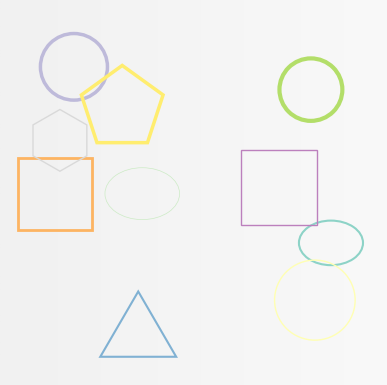[{"shape": "oval", "thickness": 1.5, "radius": 0.41, "center": [0.854, 0.369]}, {"shape": "circle", "thickness": 1, "radius": 0.52, "center": [0.813, 0.22]}, {"shape": "circle", "thickness": 2.5, "radius": 0.43, "center": [0.191, 0.826]}, {"shape": "triangle", "thickness": 1.5, "radius": 0.57, "center": [0.357, 0.13]}, {"shape": "square", "thickness": 2, "radius": 0.47, "center": [0.142, 0.496]}, {"shape": "circle", "thickness": 3, "radius": 0.41, "center": [0.802, 0.767]}, {"shape": "hexagon", "thickness": 1, "radius": 0.4, "center": [0.155, 0.635]}, {"shape": "square", "thickness": 1, "radius": 0.49, "center": [0.719, 0.513]}, {"shape": "oval", "thickness": 0.5, "radius": 0.48, "center": [0.367, 0.497]}, {"shape": "pentagon", "thickness": 2.5, "radius": 0.55, "center": [0.315, 0.719]}]